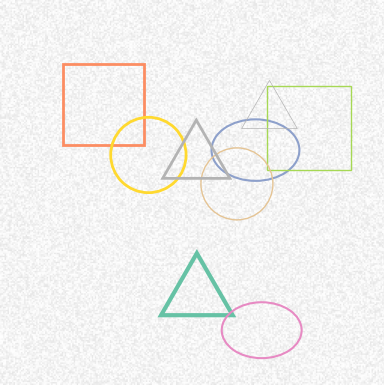[{"shape": "triangle", "thickness": 3, "radius": 0.54, "center": [0.511, 0.235]}, {"shape": "square", "thickness": 2, "radius": 0.53, "center": [0.268, 0.729]}, {"shape": "oval", "thickness": 1.5, "radius": 0.57, "center": [0.664, 0.61]}, {"shape": "oval", "thickness": 1.5, "radius": 0.52, "center": [0.68, 0.142]}, {"shape": "square", "thickness": 1, "radius": 0.54, "center": [0.803, 0.667]}, {"shape": "circle", "thickness": 2, "radius": 0.49, "center": [0.385, 0.597]}, {"shape": "circle", "thickness": 1, "radius": 0.47, "center": [0.615, 0.522]}, {"shape": "triangle", "thickness": 2, "radius": 0.5, "center": [0.51, 0.587]}, {"shape": "triangle", "thickness": 0.5, "radius": 0.42, "center": [0.7, 0.708]}]